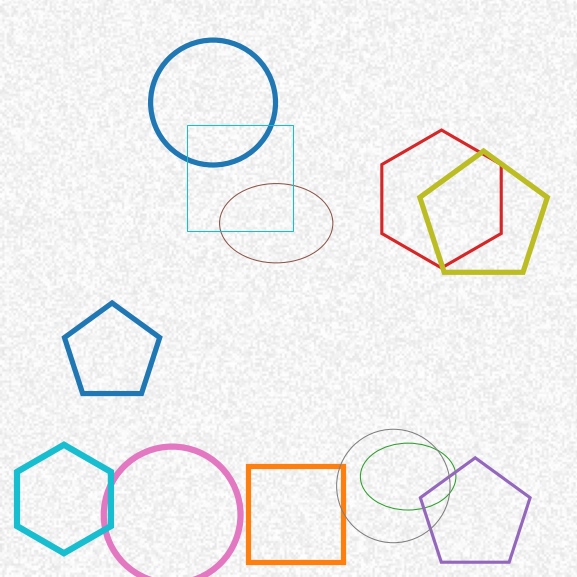[{"shape": "pentagon", "thickness": 2.5, "radius": 0.43, "center": [0.194, 0.388]}, {"shape": "circle", "thickness": 2.5, "radius": 0.54, "center": [0.369, 0.822]}, {"shape": "square", "thickness": 2.5, "radius": 0.41, "center": [0.512, 0.109]}, {"shape": "oval", "thickness": 0.5, "radius": 0.41, "center": [0.707, 0.174]}, {"shape": "hexagon", "thickness": 1.5, "radius": 0.6, "center": [0.765, 0.655]}, {"shape": "pentagon", "thickness": 1.5, "radius": 0.5, "center": [0.823, 0.106]}, {"shape": "oval", "thickness": 0.5, "radius": 0.49, "center": [0.478, 0.613]}, {"shape": "circle", "thickness": 3, "radius": 0.59, "center": [0.298, 0.107]}, {"shape": "circle", "thickness": 0.5, "radius": 0.49, "center": [0.681, 0.158]}, {"shape": "pentagon", "thickness": 2.5, "radius": 0.58, "center": [0.837, 0.622]}, {"shape": "square", "thickness": 0.5, "radius": 0.46, "center": [0.416, 0.691]}, {"shape": "hexagon", "thickness": 3, "radius": 0.47, "center": [0.111, 0.135]}]